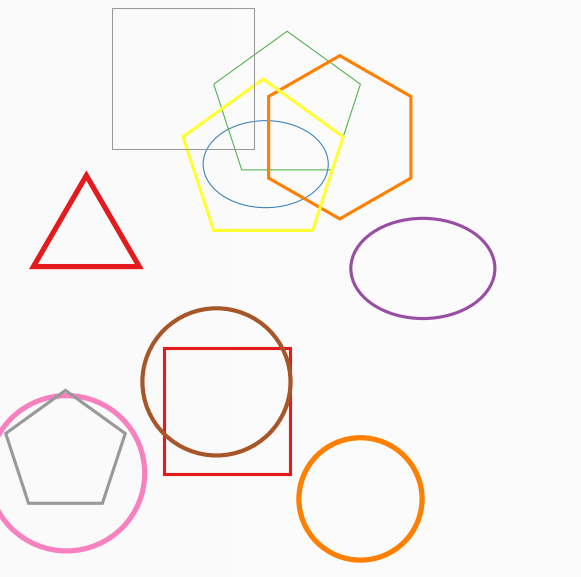[{"shape": "square", "thickness": 1.5, "radius": 0.54, "center": [0.39, 0.287]}, {"shape": "triangle", "thickness": 2.5, "radius": 0.53, "center": [0.149, 0.59]}, {"shape": "oval", "thickness": 0.5, "radius": 0.54, "center": [0.457, 0.715]}, {"shape": "pentagon", "thickness": 0.5, "radius": 0.66, "center": [0.494, 0.812]}, {"shape": "oval", "thickness": 1.5, "radius": 0.62, "center": [0.727, 0.534]}, {"shape": "hexagon", "thickness": 1.5, "radius": 0.71, "center": [0.585, 0.761]}, {"shape": "circle", "thickness": 2.5, "radius": 0.53, "center": [0.62, 0.135]}, {"shape": "pentagon", "thickness": 1.5, "radius": 0.72, "center": [0.453, 0.717]}, {"shape": "circle", "thickness": 2, "radius": 0.64, "center": [0.372, 0.338]}, {"shape": "circle", "thickness": 2.5, "radius": 0.67, "center": [0.115, 0.18]}, {"shape": "pentagon", "thickness": 1.5, "radius": 0.54, "center": [0.113, 0.215]}, {"shape": "square", "thickness": 0.5, "radius": 0.61, "center": [0.315, 0.863]}]